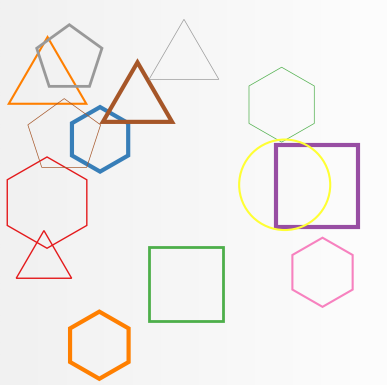[{"shape": "triangle", "thickness": 1, "radius": 0.41, "center": [0.113, 0.319]}, {"shape": "hexagon", "thickness": 1, "radius": 0.59, "center": [0.121, 0.474]}, {"shape": "hexagon", "thickness": 3, "radius": 0.42, "center": [0.258, 0.638]}, {"shape": "square", "thickness": 2, "radius": 0.48, "center": [0.48, 0.262]}, {"shape": "hexagon", "thickness": 0.5, "radius": 0.49, "center": [0.727, 0.728]}, {"shape": "square", "thickness": 3, "radius": 0.53, "center": [0.818, 0.517]}, {"shape": "hexagon", "thickness": 3, "radius": 0.44, "center": [0.256, 0.103]}, {"shape": "triangle", "thickness": 1.5, "radius": 0.58, "center": [0.123, 0.788]}, {"shape": "circle", "thickness": 1.5, "radius": 0.59, "center": [0.735, 0.52]}, {"shape": "pentagon", "thickness": 0.5, "radius": 0.49, "center": [0.166, 0.645]}, {"shape": "triangle", "thickness": 3, "radius": 0.52, "center": [0.355, 0.735]}, {"shape": "hexagon", "thickness": 1.5, "radius": 0.45, "center": [0.832, 0.293]}, {"shape": "triangle", "thickness": 0.5, "radius": 0.52, "center": [0.475, 0.846]}, {"shape": "pentagon", "thickness": 2, "radius": 0.44, "center": [0.179, 0.847]}]